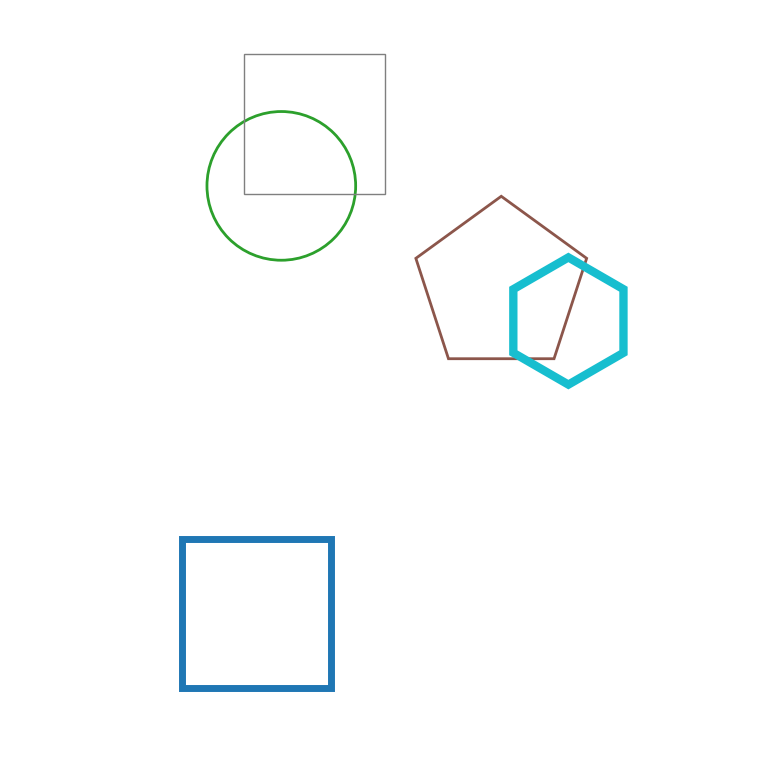[{"shape": "square", "thickness": 2.5, "radius": 0.48, "center": [0.333, 0.204]}, {"shape": "circle", "thickness": 1, "radius": 0.48, "center": [0.365, 0.759]}, {"shape": "pentagon", "thickness": 1, "radius": 0.58, "center": [0.651, 0.628]}, {"shape": "square", "thickness": 0.5, "radius": 0.46, "center": [0.408, 0.839]}, {"shape": "hexagon", "thickness": 3, "radius": 0.41, "center": [0.738, 0.583]}]